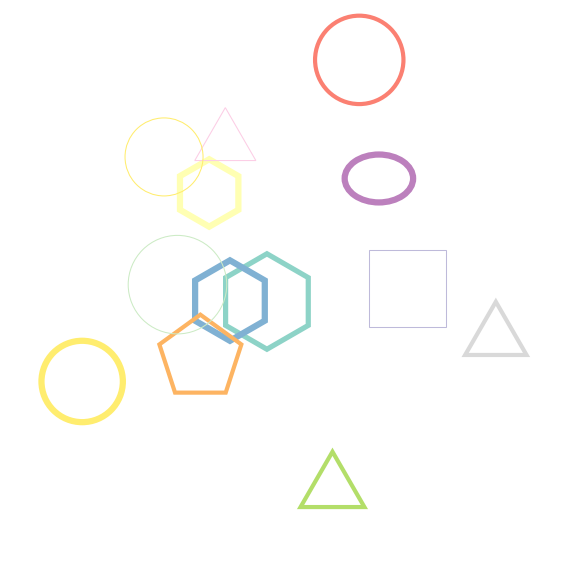[{"shape": "hexagon", "thickness": 2.5, "radius": 0.41, "center": [0.462, 0.477]}, {"shape": "hexagon", "thickness": 3, "radius": 0.29, "center": [0.362, 0.665]}, {"shape": "square", "thickness": 0.5, "radius": 0.33, "center": [0.705, 0.5]}, {"shape": "circle", "thickness": 2, "radius": 0.38, "center": [0.622, 0.895]}, {"shape": "hexagon", "thickness": 3, "radius": 0.35, "center": [0.398, 0.479]}, {"shape": "pentagon", "thickness": 2, "radius": 0.37, "center": [0.347, 0.38]}, {"shape": "triangle", "thickness": 2, "radius": 0.32, "center": [0.576, 0.153]}, {"shape": "triangle", "thickness": 0.5, "radius": 0.31, "center": [0.39, 0.752]}, {"shape": "triangle", "thickness": 2, "radius": 0.31, "center": [0.859, 0.415]}, {"shape": "oval", "thickness": 3, "radius": 0.3, "center": [0.656, 0.69]}, {"shape": "circle", "thickness": 0.5, "radius": 0.43, "center": [0.307, 0.506]}, {"shape": "circle", "thickness": 0.5, "radius": 0.34, "center": [0.284, 0.727]}, {"shape": "circle", "thickness": 3, "radius": 0.35, "center": [0.142, 0.339]}]